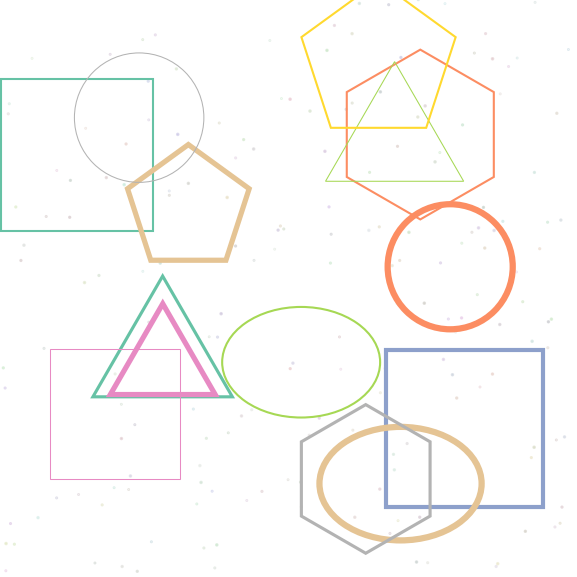[{"shape": "triangle", "thickness": 1.5, "radius": 0.7, "center": [0.282, 0.382]}, {"shape": "square", "thickness": 1, "radius": 0.66, "center": [0.133, 0.731]}, {"shape": "hexagon", "thickness": 1, "radius": 0.73, "center": [0.728, 0.766]}, {"shape": "circle", "thickness": 3, "radius": 0.54, "center": [0.78, 0.537]}, {"shape": "square", "thickness": 2, "radius": 0.68, "center": [0.804, 0.257]}, {"shape": "triangle", "thickness": 2.5, "radius": 0.52, "center": [0.282, 0.368]}, {"shape": "square", "thickness": 0.5, "radius": 0.56, "center": [0.199, 0.283]}, {"shape": "triangle", "thickness": 0.5, "radius": 0.69, "center": [0.683, 0.754]}, {"shape": "oval", "thickness": 1, "radius": 0.68, "center": [0.521, 0.372]}, {"shape": "pentagon", "thickness": 1, "radius": 0.7, "center": [0.655, 0.891]}, {"shape": "pentagon", "thickness": 2.5, "radius": 0.55, "center": [0.326, 0.638]}, {"shape": "oval", "thickness": 3, "radius": 0.7, "center": [0.694, 0.162]}, {"shape": "hexagon", "thickness": 1.5, "radius": 0.64, "center": [0.633, 0.17]}, {"shape": "circle", "thickness": 0.5, "radius": 0.56, "center": [0.241, 0.795]}]